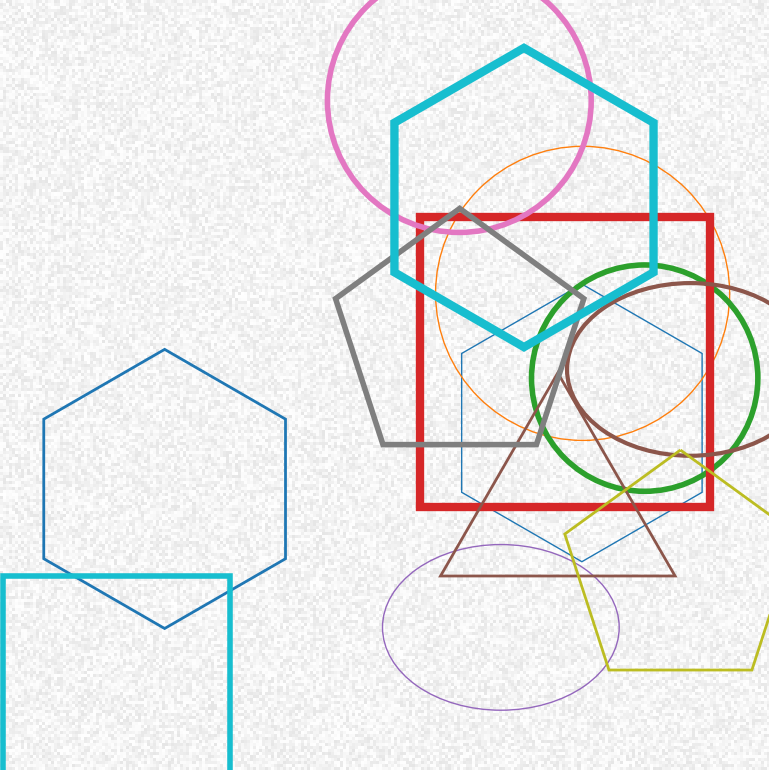[{"shape": "hexagon", "thickness": 0.5, "radius": 0.9, "center": [0.756, 0.451]}, {"shape": "hexagon", "thickness": 1, "radius": 0.91, "center": [0.214, 0.365]}, {"shape": "circle", "thickness": 0.5, "radius": 0.95, "center": [0.757, 0.619]}, {"shape": "circle", "thickness": 2, "radius": 0.73, "center": [0.837, 0.509]}, {"shape": "square", "thickness": 3, "radius": 0.94, "center": [0.733, 0.53]}, {"shape": "oval", "thickness": 0.5, "radius": 0.77, "center": [0.65, 0.185]}, {"shape": "triangle", "thickness": 1, "radius": 0.88, "center": [0.724, 0.34]}, {"shape": "oval", "thickness": 1.5, "radius": 0.8, "center": [0.897, 0.52]}, {"shape": "circle", "thickness": 2, "radius": 0.86, "center": [0.597, 0.869]}, {"shape": "pentagon", "thickness": 2, "radius": 0.85, "center": [0.597, 0.56]}, {"shape": "pentagon", "thickness": 1, "radius": 0.79, "center": [0.884, 0.258]}, {"shape": "square", "thickness": 2, "radius": 0.74, "center": [0.151, 0.105]}, {"shape": "hexagon", "thickness": 3, "radius": 0.97, "center": [0.681, 0.743]}]